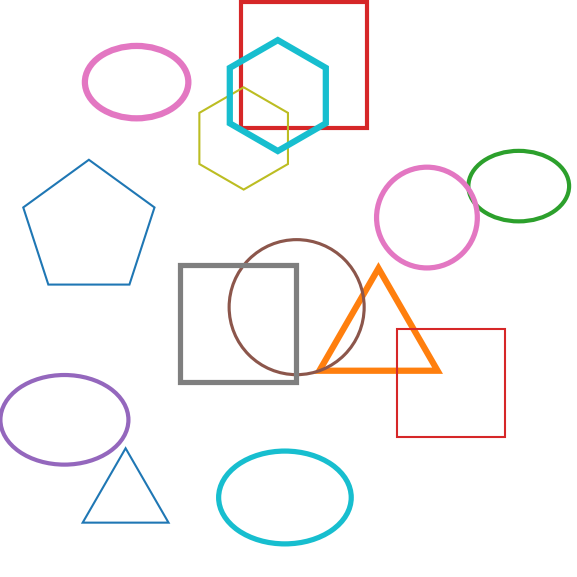[{"shape": "pentagon", "thickness": 1, "radius": 0.6, "center": [0.154, 0.603]}, {"shape": "triangle", "thickness": 1, "radius": 0.43, "center": [0.217, 0.137]}, {"shape": "triangle", "thickness": 3, "radius": 0.59, "center": [0.655, 0.416]}, {"shape": "oval", "thickness": 2, "radius": 0.44, "center": [0.898, 0.677]}, {"shape": "square", "thickness": 1, "radius": 0.47, "center": [0.78, 0.336]}, {"shape": "square", "thickness": 2, "radius": 0.55, "center": [0.526, 0.886]}, {"shape": "oval", "thickness": 2, "radius": 0.55, "center": [0.112, 0.272]}, {"shape": "circle", "thickness": 1.5, "radius": 0.58, "center": [0.514, 0.467]}, {"shape": "oval", "thickness": 3, "radius": 0.45, "center": [0.237, 0.857]}, {"shape": "circle", "thickness": 2.5, "radius": 0.44, "center": [0.739, 0.622]}, {"shape": "square", "thickness": 2.5, "radius": 0.5, "center": [0.412, 0.439]}, {"shape": "hexagon", "thickness": 1, "radius": 0.44, "center": [0.422, 0.759]}, {"shape": "oval", "thickness": 2.5, "radius": 0.57, "center": [0.493, 0.138]}, {"shape": "hexagon", "thickness": 3, "radius": 0.48, "center": [0.481, 0.834]}]